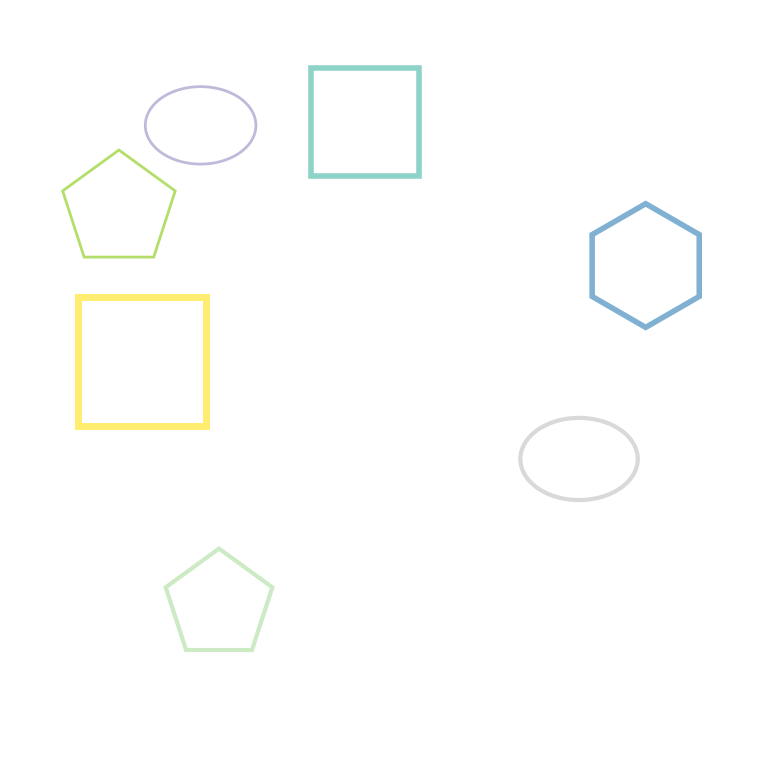[{"shape": "square", "thickness": 2, "radius": 0.35, "center": [0.474, 0.841]}, {"shape": "oval", "thickness": 1, "radius": 0.36, "center": [0.261, 0.837]}, {"shape": "hexagon", "thickness": 2, "radius": 0.4, "center": [0.839, 0.655]}, {"shape": "pentagon", "thickness": 1, "radius": 0.38, "center": [0.154, 0.728]}, {"shape": "oval", "thickness": 1.5, "radius": 0.38, "center": [0.752, 0.404]}, {"shape": "pentagon", "thickness": 1.5, "radius": 0.36, "center": [0.284, 0.215]}, {"shape": "square", "thickness": 2.5, "radius": 0.42, "center": [0.185, 0.53]}]